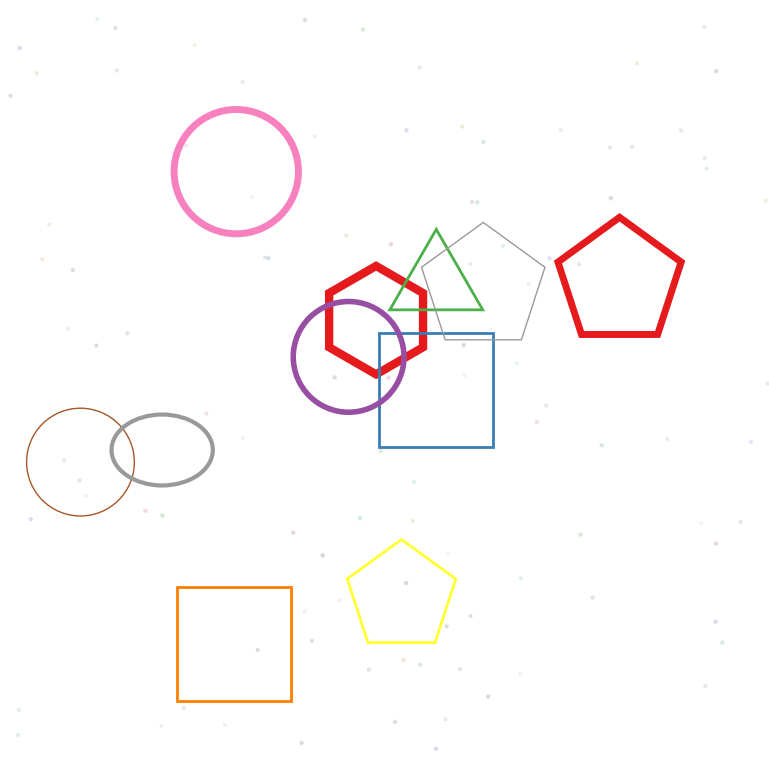[{"shape": "pentagon", "thickness": 2.5, "radius": 0.42, "center": [0.805, 0.634]}, {"shape": "hexagon", "thickness": 3, "radius": 0.35, "center": [0.488, 0.584]}, {"shape": "square", "thickness": 1, "radius": 0.37, "center": [0.566, 0.493]}, {"shape": "triangle", "thickness": 1, "radius": 0.35, "center": [0.567, 0.632]}, {"shape": "circle", "thickness": 2, "radius": 0.36, "center": [0.453, 0.537]}, {"shape": "square", "thickness": 1, "radius": 0.37, "center": [0.304, 0.163]}, {"shape": "pentagon", "thickness": 1, "radius": 0.37, "center": [0.521, 0.225]}, {"shape": "circle", "thickness": 0.5, "radius": 0.35, "center": [0.104, 0.4]}, {"shape": "circle", "thickness": 2.5, "radius": 0.4, "center": [0.307, 0.777]}, {"shape": "pentagon", "thickness": 0.5, "radius": 0.42, "center": [0.628, 0.627]}, {"shape": "oval", "thickness": 1.5, "radius": 0.33, "center": [0.211, 0.416]}]